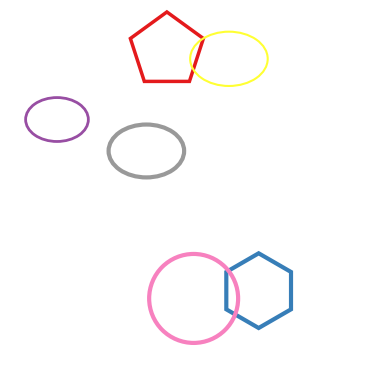[{"shape": "pentagon", "thickness": 2.5, "radius": 0.5, "center": [0.433, 0.869]}, {"shape": "hexagon", "thickness": 3, "radius": 0.49, "center": [0.672, 0.245]}, {"shape": "oval", "thickness": 2, "radius": 0.41, "center": [0.148, 0.69]}, {"shape": "oval", "thickness": 1.5, "radius": 0.5, "center": [0.595, 0.847]}, {"shape": "circle", "thickness": 3, "radius": 0.58, "center": [0.503, 0.225]}, {"shape": "oval", "thickness": 3, "radius": 0.49, "center": [0.38, 0.608]}]